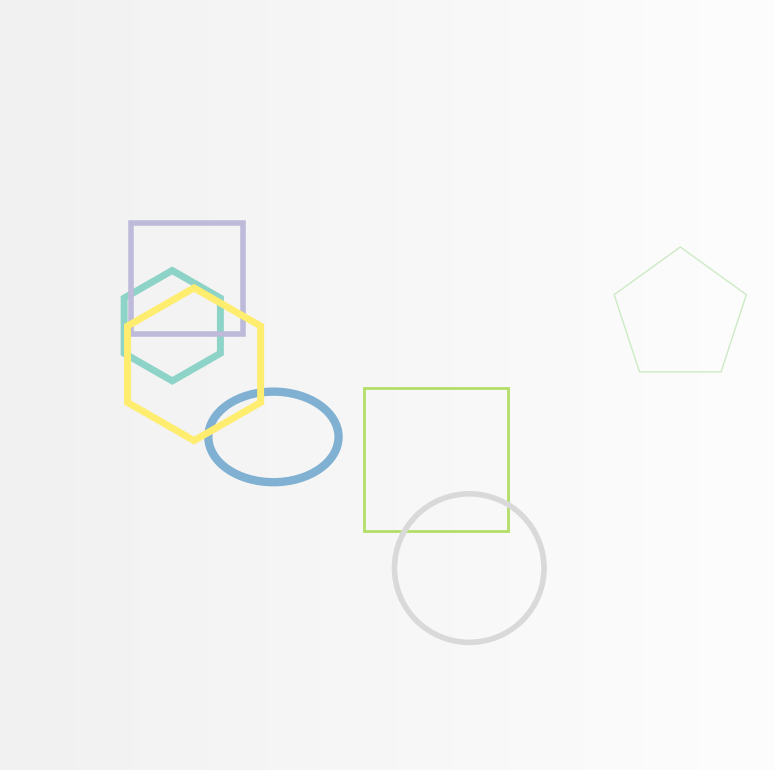[{"shape": "hexagon", "thickness": 2.5, "radius": 0.36, "center": [0.222, 0.577]}, {"shape": "square", "thickness": 2, "radius": 0.36, "center": [0.241, 0.638]}, {"shape": "oval", "thickness": 3, "radius": 0.42, "center": [0.353, 0.433]}, {"shape": "square", "thickness": 1, "radius": 0.47, "center": [0.563, 0.403]}, {"shape": "circle", "thickness": 2, "radius": 0.48, "center": [0.606, 0.262]}, {"shape": "pentagon", "thickness": 0.5, "radius": 0.45, "center": [0.878, 0.59]}, {"shape": "hexagon", "thickness": 2.5, "radius": 0.5, "center": [0.25, 0.527]}]